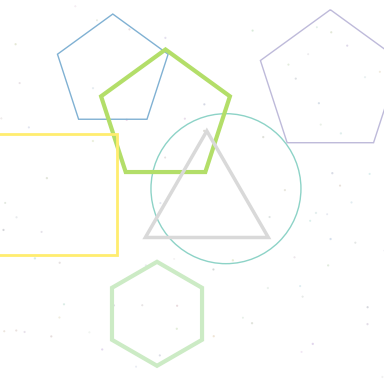[{"shape": "circle", "thickness": 1, "radius": 0.97, "center": [0.587, 0.51]}, {"shape": "pentagon", "thickness": 1, "radius": 0.95, "center": [0.858, 0.784]}, {"shape": "pentagon", "thickness": 1, "radius": 0.76, "center": [0.293, 0.812]}, {"shape": "pentagon", "thickness": 3, "radius": 0.88, "center": [0.43, 0.695]}, {"shape": "triangle", "thickness": 2.5, "radius": 0.92, "center": [0.537, 0.475]}, {"shape": "hexagon", "thickness": 3, "radius": 0.68, "center": [0.408, 0.185]}, {"shape": "square", "thickness": 2, "radius": 0.79, "center": [0.145, 0.496]}]